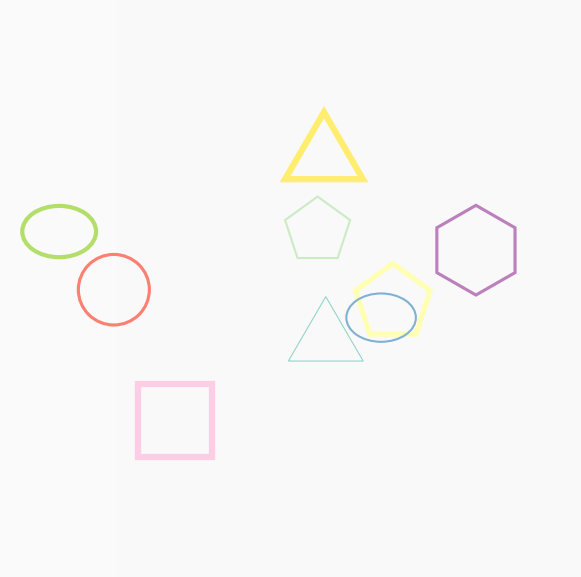[{"shape": "triangle", "thickness": 0.5, "radius": 0.37, "center": [0.56, 0.411]}, {"shape": "pentagon", "thickness": 2.5, "radius": 0.34, "center": [0.676, 0.475]}, {"shape": "circle", "thickness": 1.5, "radius": 0.31, "center": [0.196, 0.497]}, {"shape": "oval", "thickness": 1, "radius": 0.3, "center": [0.656, 0.449]}, {"shape": "oval", "thickness": 2, "radius": 0.32, "center": [0.102, 0.598]}, {"shape": "square", "thickness": 3, "radius": 0.32, "center": [0.302, 0.271]}, {"shape": "hexagon", "thickness": 1.5, "radius": 0.39, "center": [0.819, 0.566]}, {"shape": "pentagon", "thickness": 1, "radius": 0.29, "center": [0.546, 0.6]}, {"shape": "triangle", "thickness": 3, "radius": 0.39, "center": [0.557, 0.728]}]